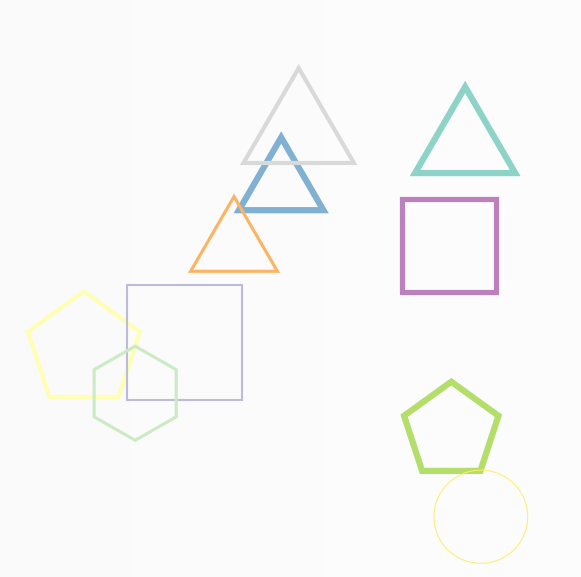[{"shape": "triangle", "thickness": 3, "radius": 0.5, "center": [0.8, 0.749]}, {"shape": "pentagon", "thickness": 2, "radius": 0.51, "center": [0.144, 0.394]}, {"shape": "square", "thickness": 1, "radius": 0.49, "center": [0.318, 0.406]}, {"shape": "triangle", "thickness": 3, "radius": 0.42, "center": [0.484, 0.677]}, {"shape": "triangle", "thickness": 1.5, "radius": 0.43, "center": [0.403, 0.572]}, {"shape": "pentagon", "thickness": 3, "radius": 0.43, "center": [0.776, 0.253]}, {"shape": "triangle", "thickness": 2, "radius": 0.55, "center": [0.514, 0.772]}, {"shape": "square", "thickness": 2.5, "radius": 0.4, "center": [0.772, 0.575]}, {"shape": "hexagon", "thickness": 1.5, "radius": 0.41, "center": [0.233, 0.318]}, {"shape": "circle", "thickness": 0.5, "radius": 0.4, "center": [0.827, 0.104]}]